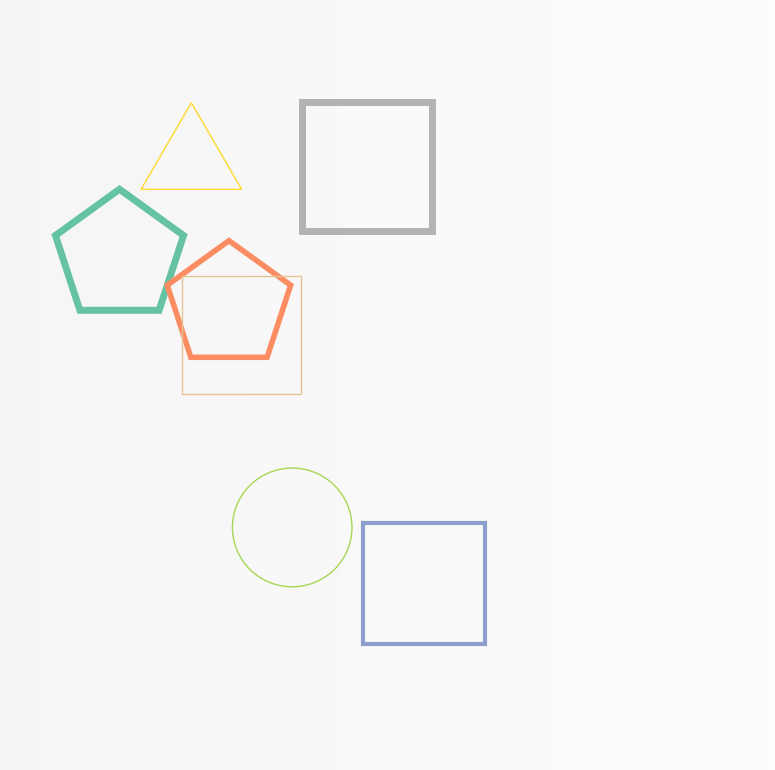[{"shape": "pentagon", "thickness": 2.5, "radius": 0.43, "center": [0.154, 0.667]}, {"shape": "pentagon", "thickness": 2, "radius": 0.42, "center": [0.295, 0.604]}, {"shape": "square", "thickness": 1.5, "radius": 0.39, "center": [0.547, 0.242]}, {"shape": "circle", "thickness": 0.5, "radius": 0.39, "center": [0.377, 0.315]}, {"shape": "triangle", "thickness": 0.5, "radius": 0.37, "center": [0.247, 0.792]}, {"shape": "square", "thickness": 0.5, "radius": 0.38, "center": [0.312, 0.564]}, {"shape": "square", "thickness": 2.5, "radius": 0.42, "center": [0.473, 0.784]}]